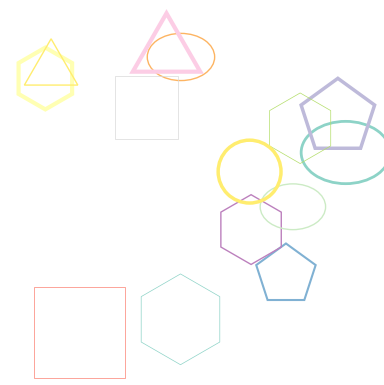[{"shape": "hexagon", "thickness": 0.5, "radius": 0.59, "center": [0.469, 0.171]}, {"shape": "oval", "thickness": 2, "radius": 0.58, "center": [0.898, 0.604]}, {"shape": "hexagon", "thickness": 3, "radius": 0.4, "center": [0.118, 0.796]}, {"shape": "pentagon", "thickness": 2.5, "radius": 0.5, "center": [0.878, 0.696]}, {"shape": "square", "thickness": 0.5, "radius": 0.59, "center": [0.207, 0.136]}, {"shape": "pentagon", "thickness": 1.5, "radius": 0.41, "center": [0.743, 0.286]}, {"shape": "oval", "thickness": 1, "radius": 0.44, "center": [0.47, 0.852]}, {"shape": "hexagon", "thickness": 0.5, "radius": 0.46, "center": [0.78, 0.667]}, {"shape": "triangle", "thickness": 3, "radius": 0.51, "center": [0.432, 0.864]}, {"shape": "square", "thickness": 0.5, "radius": 0.41, "center": [0.382, 0.72]}, {"shape": "hexagon", "thickness": 1, "radius": 0.45, "center": [0.652, 0.404]}, {"shape": "oval", "thickness": 1, "radius": 0.42, "center": [0.761, 0.463]}, {"shape": "circle", "thickness": 2.5, "radius": 0.41, "center": [0.648, 0.554]}, {"shape": "triangle", "thickness": 1, "radius": 0.4, "center": [0.133, 0.819]}]